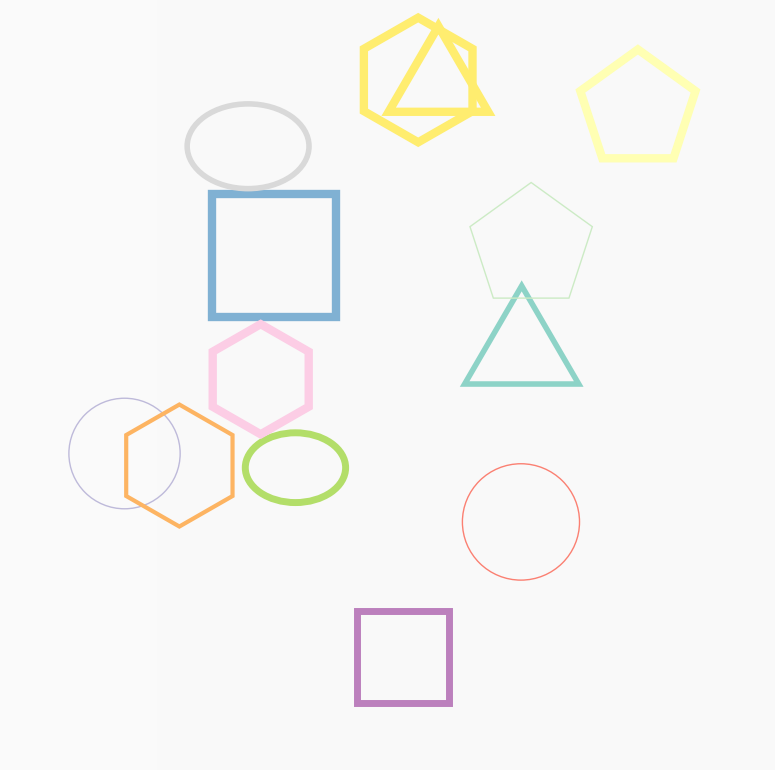[{"shape": "triangle", "thickness": 2, "radius": 0.42, "center": [0.673, 0.544]}, {"shape": "pentagon", "thickness": 3, "radius": 0.39, "center": [0.823, 0.858]}, {"shape": "circle", "thickness": 0.5, "radius": 0.36, "center": [0.161, 0.411]}, {"shape": "circle", "thickness": 0.5, "radius": 0.38, "center": [0.672, 0.322]}, {"shape": "square", "thickness": 3, "radius": 0.4, "center": [0.354, 0.668]}, {"shape": "hexagon", "thickness": 1.5, "radius": 0.4, "center": [0.231, 0.395]}, {"shape": "oval", "thickness": 2.5, "radius": 0.32, "center": [0.381, 0.393]}, {"shape": "hexagon", "thickness": 3, "radius": 0.36, "center": [0.336, 0.508]}, {"shape": "oval", "thickness": 2, "radius": 0.39, "center": [0.32, 0.81]}, {"shape": "square", "thickness": 2.5, "radius": 0.3, "center": [0.52, 0.147]}, {"shape": "pentagon", "thickness": 0.5, "radius": 0.41, "center": [0.685, 0.68]}, {"shape": "hexagon", "thickness": 3, "radius": 0.4, "center": [0.54, 0.896]}, {"shape": "triangle", "thickness": 3, "radius": 0.37, "center": [0.566, 0.892]}]